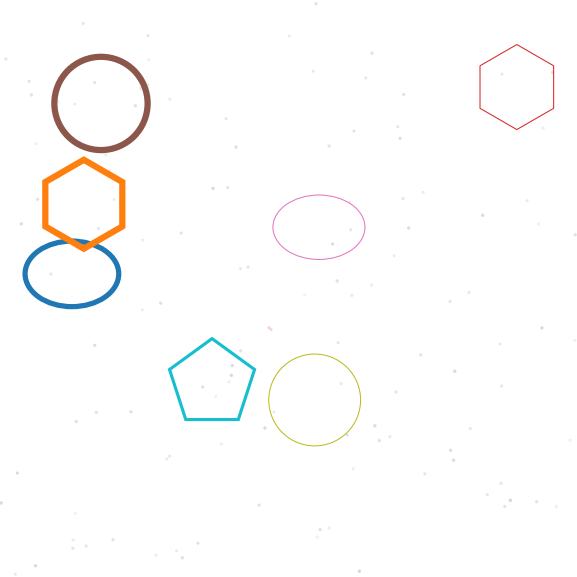[{"shape": "oval", "thickness": 2.5, "radius": 0.41, "center": [0.125, 0.525]}, {"shape": "hexagon", "thickness": 3, "radius": 0.38, "center": [0.145, 0.645]}, {"shape": "hexagon", "thickness": 0.5, "radius": 0.37, "center": [0.895, 0.848]}, {"shape": "circle", "thickness": 3, "radius": 0.4, "center": [0.175, 0.82]}, {"shape": "oval", "thickness": 0.5, "radius": 0.4, "center": [0.552, 0.606]}, {"shape": "circle", "thickness": 0.5, "radius": 0.4, "center": [0.545, 0.307]}, {"shape": "pentagon", "thickness": 1.5, "radius": 0.39, "center": [0.367, 0.335]}]